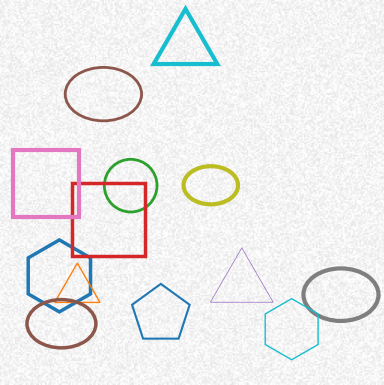[{"shape": "pentagon", "thickness": 1.5, "radius": 0.39, "center": [0.418, 0.184]}, {"shape": "hexagon", "thickness": 2.5, "radius": 0.47, "center": [0.154, 0.283]}, {"shape": "triangle", "thickness": 1, "radius": 0.34, "center": [0.201, 0.249]}, {"shape": "circle", "thickness": 2, "radius": 0.34, "center": [0.339, 0.518]}, {"shape": "square", "thickness": 2.5, "radius": 0.48, "center": [0.281, 0.431]}, {"shape": "triangle", "thickness": 0.5, "radius": 0.47, "center": [0.628, 0.262]}, {"shape": "oval", "thickness": 2.5, "radius": 0.45, "center": [0.16, 0.159]}, {"shape": "oval", "thickness": 2, "radius": 0.5, "center": [0.269, 0.756]}, {"shape": "square", "thickness": 3, "radius": 0.43, "center": [0.12, 0.523]}, {"shape": "oval", "thickness": 3, "radius": 0.49, "center": [0.886, 0.235]}, {"shape": "oval", "thickness": 3, "radius": 0.35, "center": [0.548, 0.519]}, {"shape": "triangle", "thickness": 3, "radius": 0.48, "center": [0.482, 0.881]}, {"shape": "hexagon", "thickness": 1, "radius": 0.4, "center": [0.758, 0.145]}]